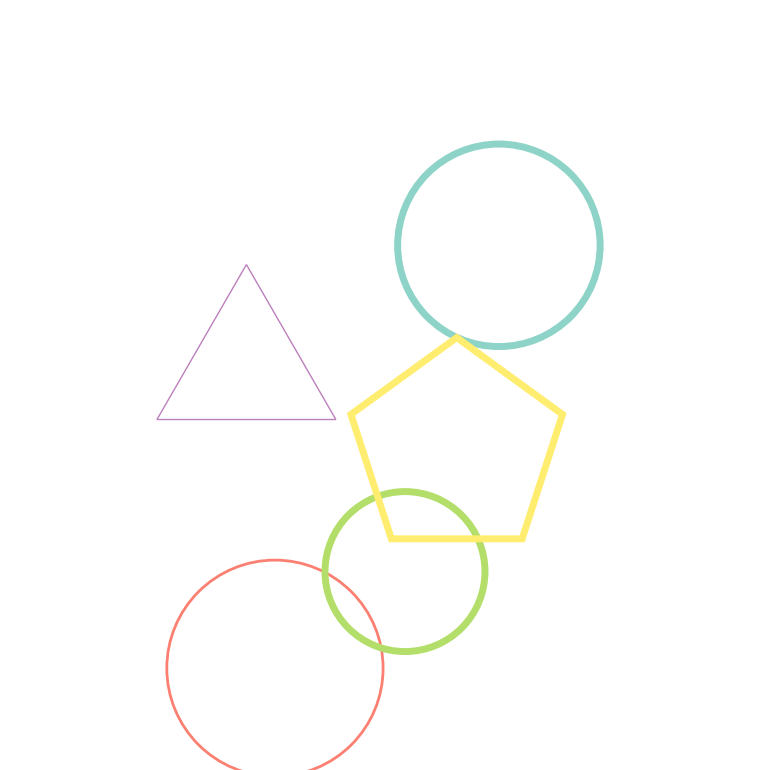[{"shape": "circle", "thickness": 2.5, "radius": 0.66, "center": [0.648, 0.681]}, {"shape": "circle", "thickness": 1, "radius": 0.7, "center": [0.357, 0.132]}, {"shape": "circle", "thickness": 2.5, "radius": 0.52, "center": [0.526, 0.258]}, {"shape": "triangle", "thickness": 0.5, "radius": 0.67, "center": [0.32, 0.522]}, {"shape": "pentagon", "thickness": 2.5, "radius": 0.72, "center": [0.593, 0.417]}]